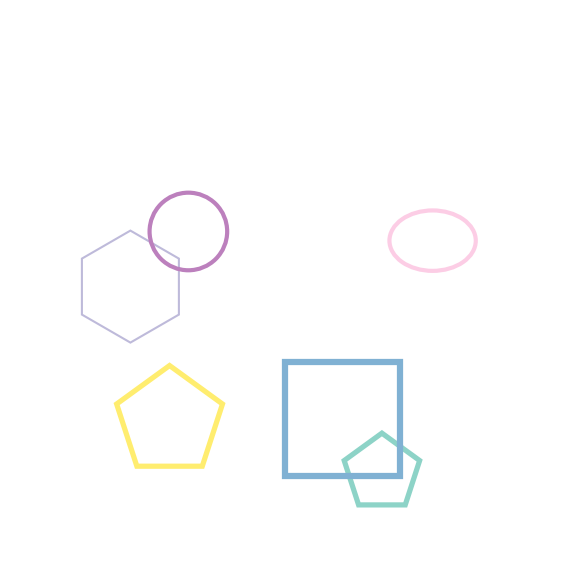[{"shape": "pentagon", "thickness": 2.5, "radius": 0.34, "center": [0.661, 0.18]}, {"shape": "hexagon", "thickness": 1, "radius": 0.48, "center": [0.226, 0.503]}, {"shape": "square", "thickness": 3, "radius": 0.5, "center": [0.593, 0.273]}, {"shape": "oval", "thickness": 2, "radius": 0.37, "center": [0.749, 0.582]}, {"shape": "circle", "thickness": 2, "radius": 0.34, "center": [0.326, 0.598]}, {"shape": "pentagon", "thickness": 2.5, "radius": 0.48, "center": [0.294, 0.27]}]